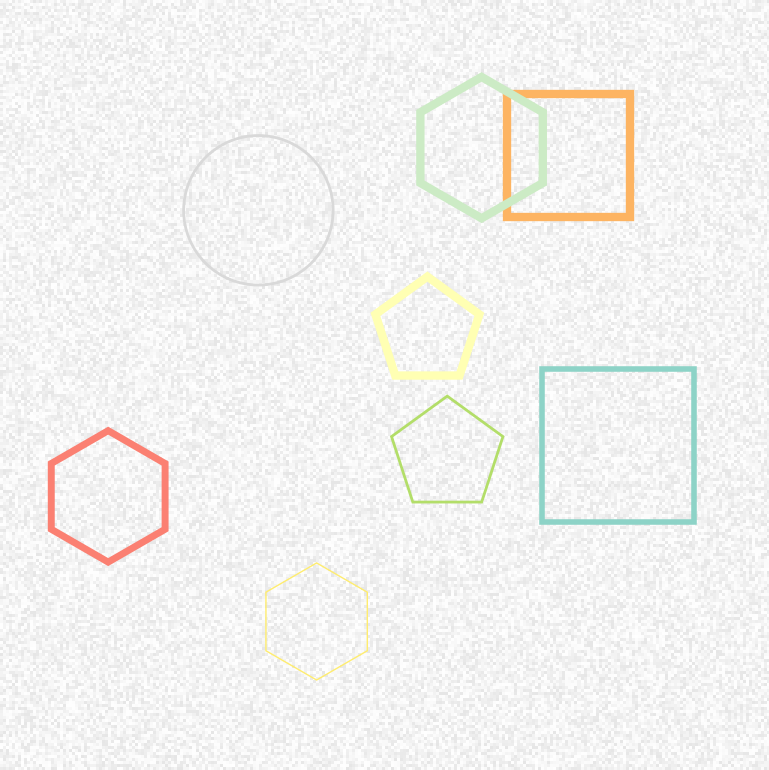[{"shape": "square", "thickness": 2, "radius": 0.49, "center": [0.803, 0.421]}, {"shape": "pentagon", "thickness": 3, "radius": 0.36, "center": [0.555, 0.57]}, {"shape": "hexagon", "thickness": 2.5, "radius": 0.43, "center": [0.141, 0.355]}, {"shape": "square", "thickness": 3, "radius": 0.4, "center": [0.738, 0.798]}, {"shape": "pentagon", "thickness": 1, "radius": 0.38, "center": [0.581, 0.41]}, {"shape": "circle", "thickness": 1, "radius": 0.49, "center": [0.336, 0.727]}, {"shape": "hexagon", "thickness": 3, "radius": 0.46, "center": [0.625, 0.808]}, {"shape": "hexagon", "thickness": 0.5, "radius": 0.38, "center": [0.411, 0.193]}]